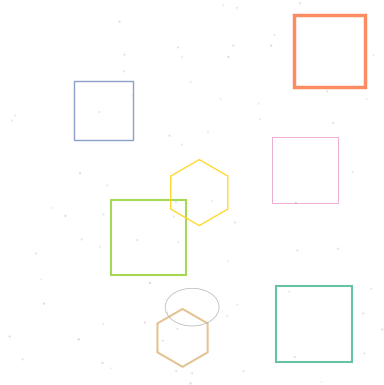[{"shape": "square", "thickness": 1.5, "radius": 0.5, "center": [0.815, 0.158]}, {"shape": "square", "thickness": 2.5, "radius": 0.47, "center": [0.856, 0.867]}, {"shape": "square", "thickness": 1, "radius": 0.38, "center": [0.27, 0.714]}, {"shape": "square", "thickness": 0.5, "radius": 0.43, "center": [0.793, 0.559]}, {"shape": "square", "thickness": 1.5, "radius": 0.49, "center": [0.385, 0.383]}, {"shape": "hexagon", "thickness": 1, "radius": 0.43, "center": [0.518, 0.5]}, {"shape": "hexagon", "thickness": 1.5, "radius": 0.38, "center": [0.474, 0.122]}, {"shape": "oval", "thickness": 0.5, "radius": 0.35, "center": [0.499, 0.202]}]